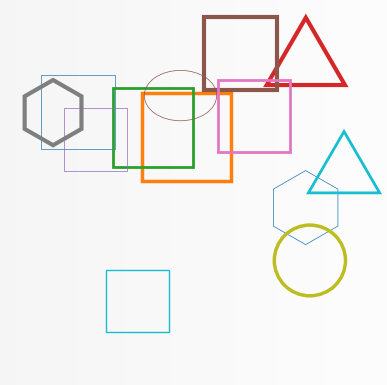[{"shape": "square", "thickness": 0.5, "radius": 0.48, "center": [0.201, 0.709]}, {"shape": "hexagon", "thickness": 0.5, "radius": 0.48, "center": [0.789, 0.461]}, {"shape": "square", "thickness": 2.5, "radius": 0.57, "center": [0.482, 0.645]}, {"shape": "square", "thickness": 2, "radius": 0.51, "center": [0.395, 0.669]}, {"shape": "triangle", "thickness": 3, "radius": 0.58, "center": [0.789, 0.837]}, {"shape": "square", "thickness": 0.5, "radius": 0.4, "center": [0.246, 0.637]}, {"shape": "oval", "thickness": 0.5, "radius": 0.47, "center": [0.466, 0.752]}, {"shape": "square", "thickness": 3, "radius": 0.47, "center": [0.62, 0.86]}, {"shape": "square", "thickness": 2, "radius": 0.47, "center": [0.655, 0.698]}, {"shape": "hexagon", "thickness": 3, "radius": 0.42, "center": [0.137, 0.707]}, {"shape": "circle", "thickness": 2.5, "radius": 0.46, "center": [0.8, 0.324]}, {"shape": "triangle", "thickness": 2, "radius": 0.53, "center": [0.888, 0.552]}, {"shape": "square", "thickness": 1, "radius": 0.4, "center": [0.355, 0.218]}]